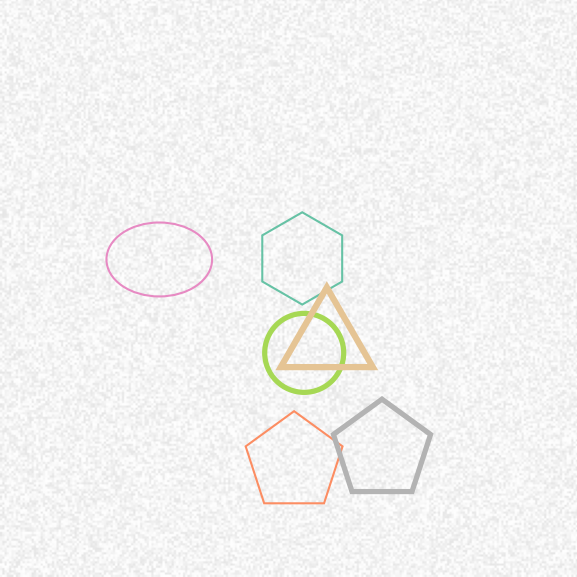[{"shape": "hexagon", "thickness": 1, "radius": 0.4, "center": [0.523, 0.552]}, {"shape": "pentagon", "thickness": 1, "radius": 0.44, "center": [0.509, 0.199]}, {"shape": "oval", "thickness": 1, "radius": 0.46, "center": [0.276, 0.55]}, {"shape": "circle", "thickness": 2.5, "radius": 0.34, "center": [0.527, 0.388]}, {"shape": "triangle", "thickness": 3, "radius": 0.46, "center": [0.566, 0.409]}, {"shape": "pentagon", "thickness": 2.5, "radius": 0.44, "center": [0.661, 0.219]}]